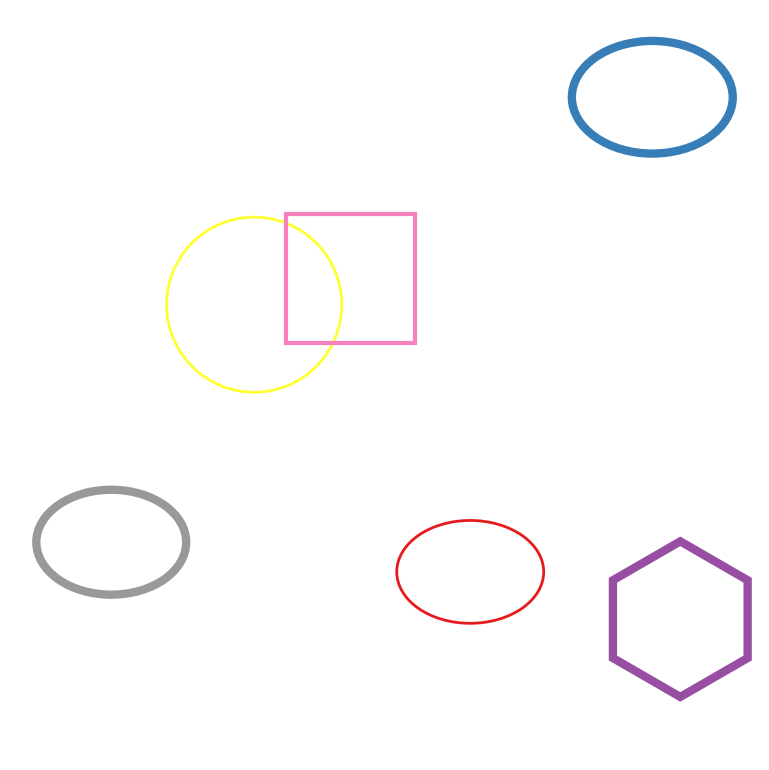[{"shape": "oval", "thickness": 1, "radius": 0.48, "center": [0.611, 0.257]}, {"shape": "oval", "thickness": 3, "radius": 0.52, "center": [0.847, 0.874]}, {"shape": "hexagon", "thickness": 3, "radius": 0.51, "center": [0.883, 0.196]}, {"shape": "circle", "thickness": 1, "radius": 0.57, "center": [0.33, 0.604]}, {"shape": "square", "thickness": 1.5, "radius": 0.42, "center": [0.455, 0.638]}, {"shape": "oval", "thickness": 3, "radius": 0.49, "center": [0.144, 0.296]}]